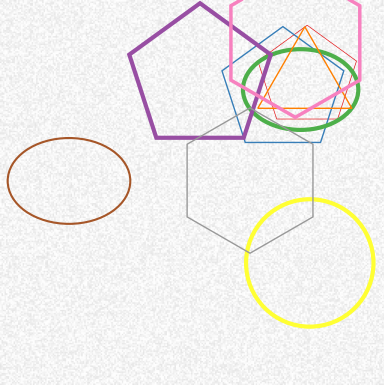[{"shape": "pentagon", "thickness": 0.5, "radius": 0.67, "center": [0.798, 0.8]}, {"shape": "pentagon", "thickness": 1, "radius": 0.83, "center": [0.735, 0.765]}, {"shape": "oval", "thickness": 3, "radius": 0.75, "center": [0.781, 0.767]}, {"shape": "pentagon", "thickness": 3, "radius": 0.97, "center": [0.52, 0.798]}, {"shape": "triangle", "thickness": 1, "radius": 0.71, "center": [0.792, 0.789]}, {"shape": "circle", "thickness": 3, "radius": 0.83, "center": [0.805, 0.317]}, {"shape": "oval", "thickness": 1.5, "radius": 0.8, "center": [0.179, 0.53]}, {"shape": "hexagon", "thickness": 2.5, "radius": 0.97, "center": [0.767, 0.889]}, {"shape": "hexagon", "thickness": 1, "radius": 0.94, "center": [0.649, 0.531]}]